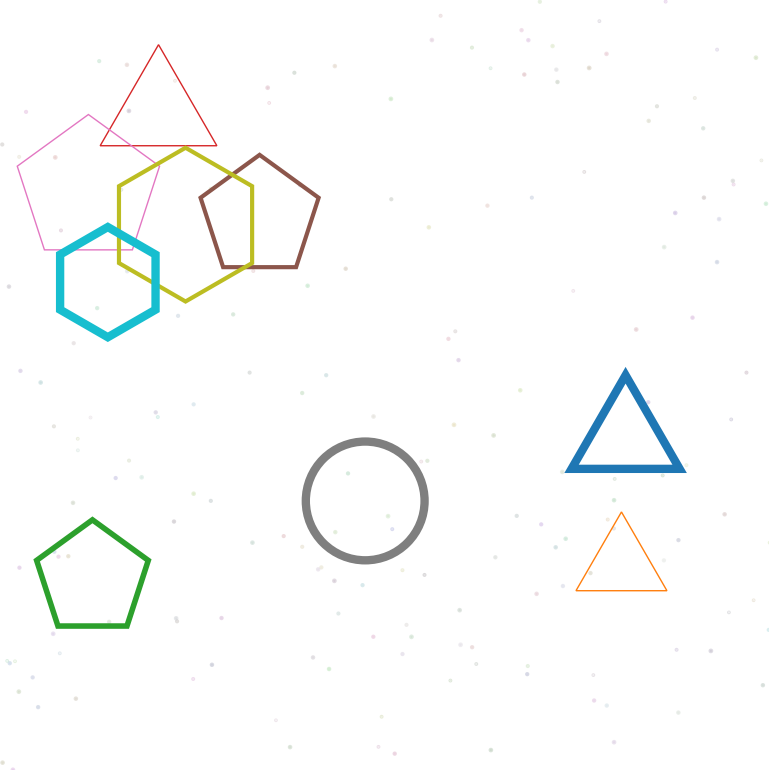[{"shape": "triangle", "thickness": 3, "radius": 0.41, "center": [0.812, 0.432]}, {"shape": "triangle", "thickness": 0.5, "radius": 0.34, "center": [0.807, 0.267]}, {"shape": "pentagon", "thickness": 2, "radius": 0.38, "center": [0.12, 0.249]}, {"shape": "triangle", "thickness": 0.5, "radius": 0.44, "center": [0.206, 0.854]}, {"shape": "pentagon", "thickness": 1.5, "radius": 0.4, "center": [0.337, 0.718]}, {"shape": "pentagon", "thickness": 0.5, "radius": 0.49, "center": [0.115, 0.754]}, {"shape": "circle", "thickness": 3, "radius": 0.39, "center": [0.474, 0.349]}, {"shape": "hexagon", "thickness": 1.5, "radius": 0.5, "center": [0.241, 0.708]}, {"shape": "hexagon", "thickness": 3, "radius": 0.36, "center": [0.14, 0.634]}]